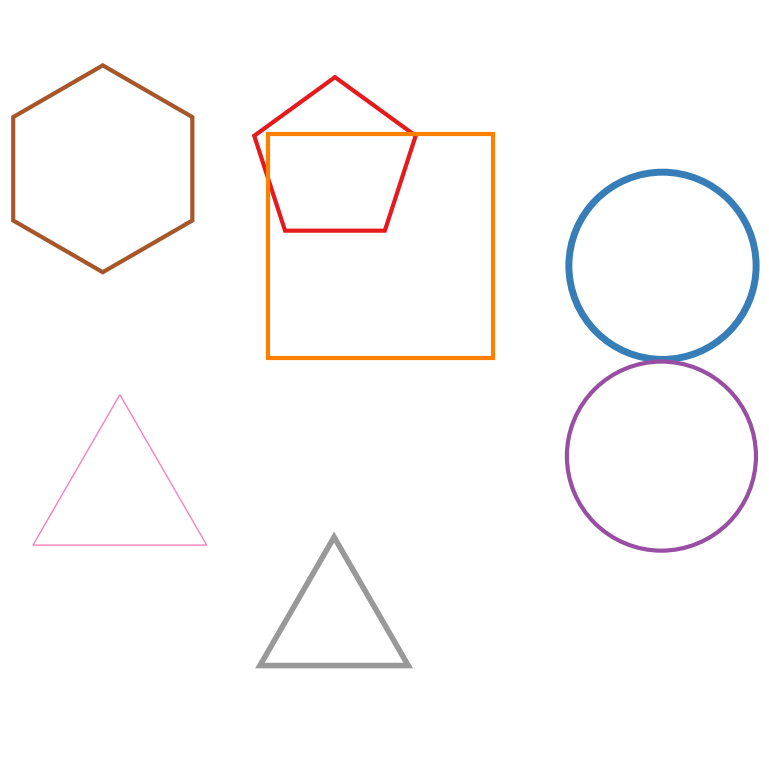[{"shape": "pentagon", "thickness": 1.5, "radius": 0.55, "center": [0.435, 0.79]}, {"shape": "circle", "thickness": 2.5, "radius": 0.61, "center": [0.86, 0.655]}, {"shape": "circle", "thickness": 1.5, "radius": 0.61, "center": [0.859, 0.408]}, {"shape": "square", "thickness": 1.5, "radius": 0.73, "center": [0.494, 0.68]}, {"shape": "hexagon", "thickness": 1.5, "radius": 0.67, "center": [0.133, 0.781]}, {"shape": "triangle", "thickness": 0.5, "radius": 0.65, "center": [0.156, 0.357]}, {"shape": "triangle", "thickness": 2, "radius": 0.56, "center": [0.434, 0.191]}]